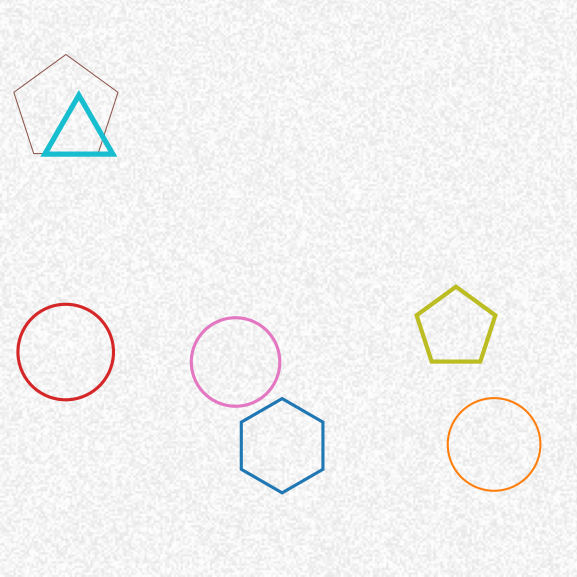[{"shape": "hexagon", "thickness": 1.5, "radius": 0.41, "center": [0.489, 0.227]}, {"shape": "circle", "thickness": 1, "radius": 0.4, "center": [0.856, 0.23]}, {"shape": "circle", "thickness": 1.5, "radius": 0.41, "center": [0.114, 0.39]}, {"shape": "pentagon", "thickness": 0.5, "radius": 0.47, "center": [0.114, 0.81]}, {"shape": "circle", "thickness": 1.5, "radius": 0.38, "center": [0.408, 0.372]}, {"shape": "pentagon", "thickness": 2, "radius": 0.36, "center": [0.79, 0.431]}, {"shape": "triangle", "thickness": 2.5, "radius": 0.34, "center": [0.137, 0.766]}]